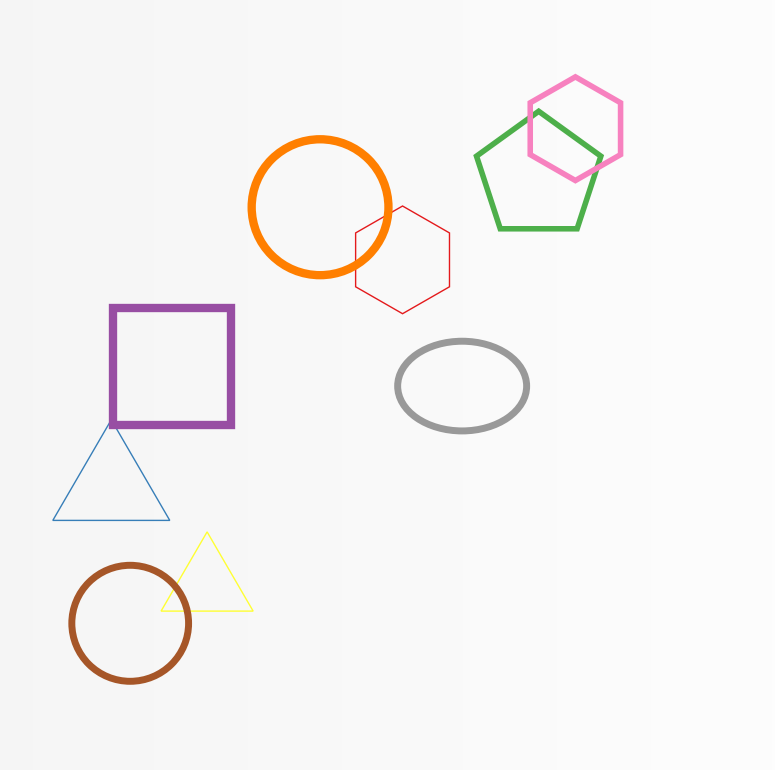[{"shape": "hexagon", "thickness": 0.5, "radius": 0.35, "center": [0.519, 0.663]}, {"shape": "triangle", "thickness": 0.5, "radius": 0.44, "center": [0.144, 0.368]}, {"shape": "pentagon", "thickness": 2, "radius": 0.42, "center": [0.695, 0.771]}, {"shape": "square", "thickness": 3, "radius": 0.38, "center": [0.221, 0.524]}, {"shape": "circle", "thickness": 3, "radius": 0.44, "center": [0.413, 0.731]}, {"shape": "triangle", "thickness": 0.5, "radius": 0.34, "center": [0.267, 0.241]}, {"shape": "circle", "thickness": 2.5, "radius": 0.38, "center": [0.168, 0.191]}, {"shape": "hexagon", "thickness": 2, "radius": 0.34, "center": [0.742, 0.833]}, {"shape": "oval", "thickness": 2.5, "radius": 0.42, "center": [0.596, 0.499]}]